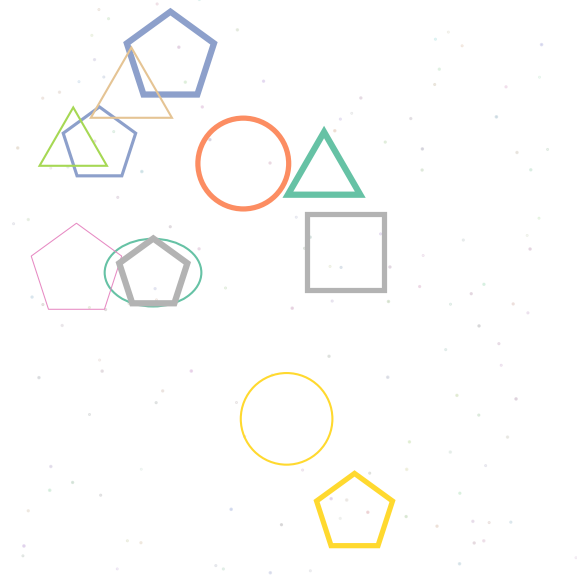[{"shape": "oval", "thickness": 1, "radius": 0.42, "center": [0.265, 0.527]}, {"shape": "triangle", "thickness": 3, "radius": 0.36, "center": [0.561, 0.698]}, {"shape": "circle", "thickness": 2.5, "radius": 0.39, "center": [0.421, 0.716]}, {"shape": "pentagon", "thickness": 3, "radius": 0.4, "center": [0.295, 0.9]}, {"shape": "pentagon", "thickness": 1.5, "radius": 0.33, "center": [0.172, 0.748]}, {"shape": "pentagon", "thickness": 0.5, "radius": 0.41, "center": [0.132, 0.53]}, {"shape": "triangle", "thickness": 1, "radius": 0.34, "center": [0.127, 0.746]}, {"shape": "pentagon", "thickness": 2.5, "radius": 0.35, "center": [0.614, 0.11]}, {"shape": "circle", "thickness": 1, "radius": 0.4, "center": [0.496, 0.274]}, {"shape": "triangle", "thickness": 1, "radius": 0.41, "center": [0.227, 0.836]}, {"shape": "square", "thickness": 2.5, "radius": 0.33, "center": [0.599, 0.563]}, {"shape": "pentagon", "thickness": 3, "radius": 0.31, "center": [0.265, 0.524]}]